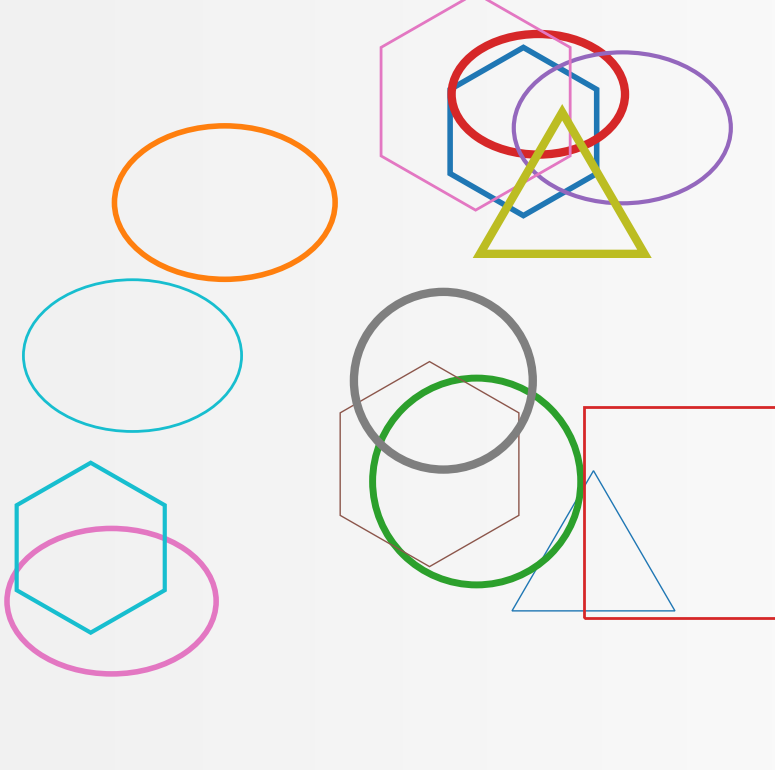[{"shape": "hexagon", "thickness": 2, "radius": 0.55, "center": [0.675, 0.829]}, {"shape": "triangle", "thickness": 0.5, "radius": 0.61, "center": [0.766, 0.267]}, {"shape": "oval", "thickness": 2, "radius": 0.71, "center": [0.29, 0.737]}, {"shape": "circle", "thickness": 2.5, "radius": 0.67, "center": [0.615, 0.375]}, {"shape": "oval", "thickness": 3, "radius": 0.56, "center": [0.695, 0.878]}, {"shape": "square", "thickness": 1, "radius": 0.69, "center": [0.891, 0.335]}, {"shape": "oval", "thickness": 1.5, "radius": 0.7, "center": [0.803, 0.834]}, {"shape": "hexagon", "thickness": 0.5, "radius": 0.67, "center": [0.554, 0.397]}, {"shape": "hexagon", "thickness": 1, "radius": 0.7, "center": [0.614, 0.868]}, {"shape": "oval", "thickness": 2, "radius": 0.67, "center": [0.144, 0.219]}, {"shape": "circle", "thickness": 3, "radius": 0.58, "center": [0.572, 0.506]}, {"shape": "triangle", "thickness": 3, "radius": 0.61, "center": [0.725, 0.732]}, {"shape": "hexagon", "thickness": 1.5, "radius": 0.55, "center": [0.117, 0.289]}, {"shape": "oval", "thickness": 1, "radius": 0.7, "center": [0.171, 0.538]}]